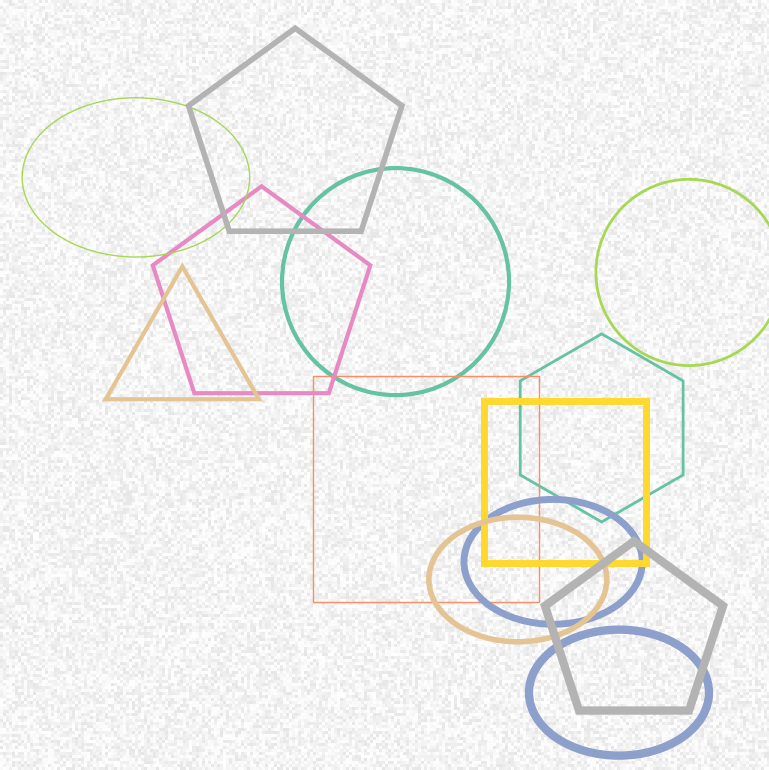[{"shape": "hexagon", "thickness": 1, "radius": 0.61, "center": [0.781, 0.444]}, {"shape": "circle", "thickness": 1.5, "radius": 0.74, "center": [0.514, 0.634]}, {"shape": "square", "thickness": 0.5, "radius": 0.73, "center": [0.553, 0.365]}, {"shape": "oval", "thickness": 2.5, "radius": 0.58, "center": [0.718, 0.27]}, {"shape": "oval", "thickness": 3, "radius": 0.58, "center": [0.804, 0.1]}, {"shape": "pentagon", "thickness": 1.5, "radius": 0.74, "center": [0.34, 0.61]}, {"shape": "circle", "thickness": 1, "radius": 0.6, "center": [0.895, 0.646]}, {"shape": "oval", "thickness": 0.5, "radius": 0.74, "center": [0.177, 0.77]}, {"shape": "square", "thickness": 2.5, "radius": 0.53, "center": [0.733, 0.374]}, {"shape": "triangle", "thickness": 1.5, "radius": 0.57, "center": [0.237, 0.539]}, {"shape": "oval", "thickness": 2, "radius": 0.58, "center": [0.673, 0.247]}, {"shape": "pentagon", "thickness": 2, "radius": 0.73, "center": [0.383, 0.818]}, {"shape": "pentagon", "thickness": 3, "radius": 0.61, "center": [0.823, 0.176]}]